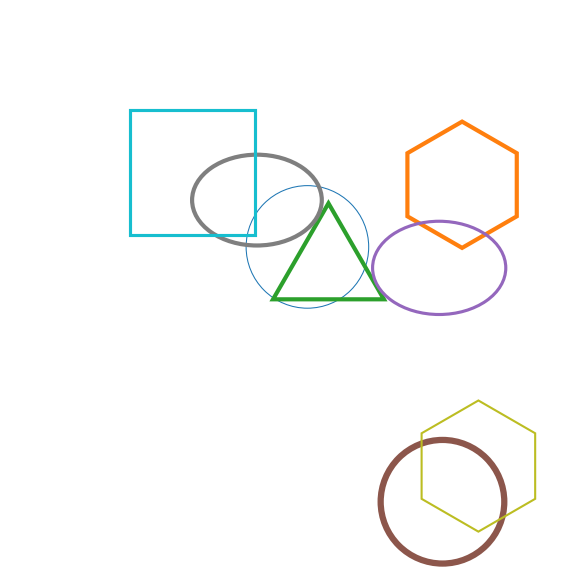[{"shape": "circle", "thickness": 0.5, "radius": 0.53, "center": [0.532, 0.572]}, {"shape": "hexagon", "thickness": 2, "radius": 0.55, "center": [0.8, 0.679]}, {"shape": "triangle", "thickness": 2, "radius": 0.55, "center": [0.569, 0.536]}, {"shape": "oval", "thickness": 1.5, "radius": 0.58, "center": [0.76, 0.535]}, {"shape": "circle", "thickness": 3, "radius": 0.54, "center": [0.766, 0.13]}, {"shape": "oval", "thickness": 2, "radius": 0.56, "center": [0.445, 0.653]}, {"shape": "hexagon", "thickness": 1, "radius": 0.57, "center": [0.828, 0.192]}, {"shape": "square", "thickness": 1.5, "radius": 0.54, "center": [0.334, 0.7]}]